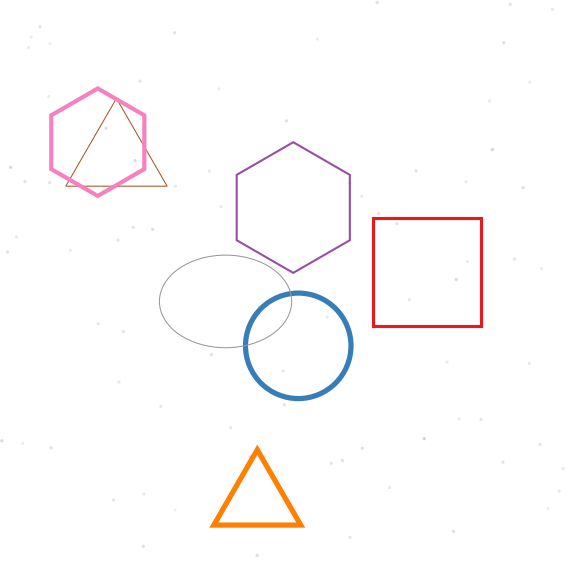[{"shape": "square", "thickness": 1.5, "radius": 0.47, "center": [0.74, 0.529]}, {"shape": "circle", "thickness": 2.5, "radius": 0.46, "center": [0.516, 0.4]}, {"shape": "hexagon", "thickness": 1, "radius": 0.57, "center": [0.508, 0.64]}, {"shape": "triangle", "thickness": 2.5, "radius": 0.43, "center": [0.445, 0.133]}, {"shape": "triangle", "thickness": 0.5, "radius": 0.51, "center": [0.202, 0.727]}, {"shape": "hexagon", "thickness": 2, "radius": 0.47, "center": [0.169, 0.753]}, {"shape": "oval", "thickness": 0.5, "radius": 0.57, "center": [0.391, 0.477]}]